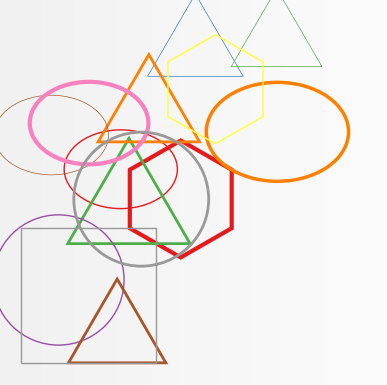[{"shape": "oval", "thickness": 1, "radius": 0.73, "center": [0.312, 0.56]}, {"shape": "hexagon", "thickness": 3, "radius": 0.76, "center": [0.466, 0.483]}, {"shape": "triangle", "thickness": 0.5, "radius": 0.71, "center": [0.504, 0.873]}, {"shape": "triangle", "thickness": 2, "radius": 0.91, "center": [0.333, 0.458]}, {"shape": "triangle", "thickness": 0.5, "radius": 0.68, "center": [0.714, 0.895]}, {"shape": "circle", "thickness": 1, "radius": 0.85, "center": [0.151, 0.273]}, {"shape": "oval", "thickness": 2.5, "radius": 0.92, "center": [0.716, 0.658]}, {"shape": "triangle", "thickness": 2, "radius": 0.76, "center": [0.384, 0.707]}, {"shape": "hexagon", "thickness": 1, "radius": 0.71, "center": [0.556, 0.768]}, {"shape": "oval", "thickness": 0.5, "radius": 0.74, "center": [0.132, 0.649]}, {"shape": "triangle", "thickness": 2, "radius": 0.73, "center": [0.302, 0.13]}, {"shape": "oval", "thickness": 3, "radius": 0.77, "center": [0.23, 0.68]}, {"shape": "circle", "thickness": 2, "radius": 0.87, "center": [0.365, 0.483]}, {"shape": "square", "thickness": 1, "radius": 0.87, "center": [0.228, 0.233]}]